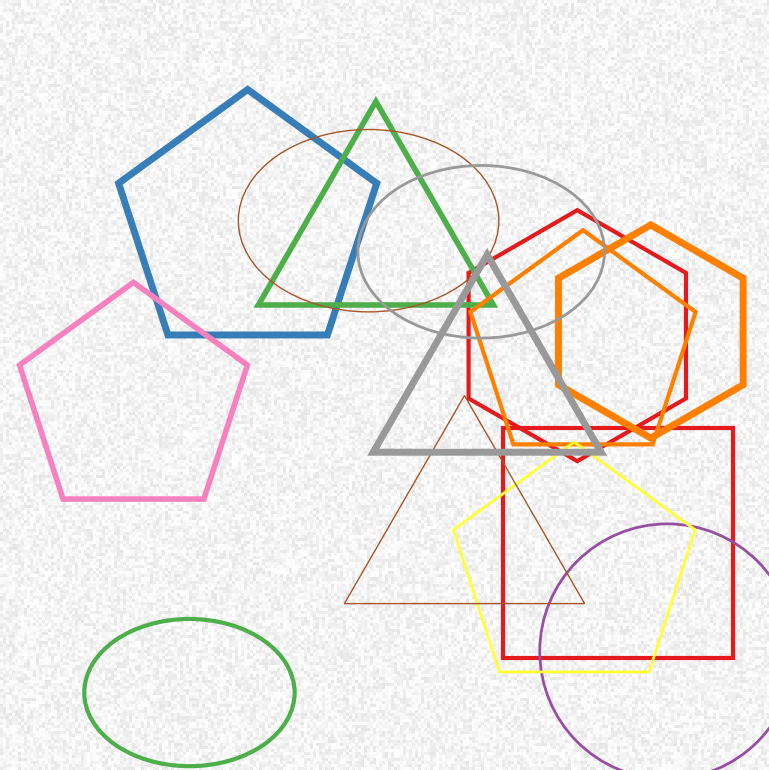[{"shape": "hexagon", "thickness": 1.5, "radius": 0.81, "center": [0.75, 0.564]}, {"shape": "square", "thickness": 1.5, "radius": 0.75, "center": [0.803, 0.295]}, {"shape": "pentagon", "thickness": 2.5, "radius": 0.88, "center": [0.322, 0.708]}, {"shape": "triangle", "thickness": 2, "radius": 0.88, "center": [0.488, 0.692]}, {"shape": "oval", "thickness": 1.5, "radius": 0.68, "center": [0.246, 0.101]}, {"shape": "circle", "thickness": 1, "radius": 0.83, "center": [0.867, 0.154]}, {"shape": "pentagon", "thickness": 1.5, "radius": 0.77, "center": [0.757, 0.547]}, {"shape": "hexagon", "thickness": 2.5, "radius": 0.69, "center": [0.845, 0.569]}, {"shape": "pentagon", "thickness": 1, "radius": 0.83, "center": [0.746, 0.261]}, {"shape": "triangle", "thickness": 0.5, "radius": 0.9, "center": [0.603, 0.306]}, {"shape": "oval", "thickness": 0.5, "radius": 0.85, "center": [0.479, 0.713]}, {"shape": "pentagon", "thickness": 2, "radius": 0.78, "center": [0.173, 0.478]}, {"shape": "oval", "thickness": 1, "radius": 0.8, "center": [0.625, 0.673]}, {"shape": "triangle", "thickness": 2.5, "radius": 0.85, "center": [0.633, 0.498]}]